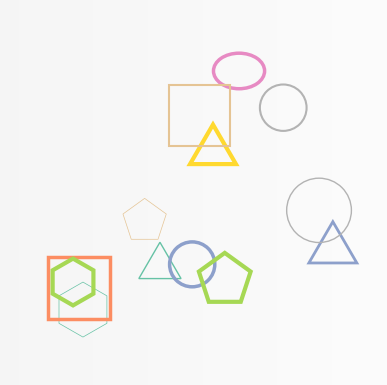[{"shape": "hexagon", "thickness": 0.5, "radius": 0.36, "center": [0.214, 0.196]}, {"shape": "triangle", "thickness": 1, "radius": 0.31, "center": [0.413, 0.308]}, {"shape": "square", "thickness": 2.5, "radius": 0.4, "center": [0.204, 0.252]}, {"shape": "circle", "thickness": 2.5, "radius": 0.29, "center": [0.496, 0.313]}, {"shape": "triangle", "thickness": 2, "radius": 0.36, "center": [0.859, 0.353]}, {"shape": "oval", "thickness": 2.5, "radius": 0.33, "center": [0.617, 0.816]}, {"shape": "hexagon", "thickness": 3, "radius": 0.3, "center": [0.188, 0.268]}, {"shape": "pentagon", "thickness": 3, "radius": 0.35, "center": [0.58, 0.273]}, {"shape": "triangle", "thickness": 3, "radius": 0.34, "center": [0.55, 0.608]}, {"shape": "square", "thickness": 1.5, "radius": 0.4, "center": [0.515, 0.699]}, {"shape": "pentagon", "thickness": 0.5, "radius": 0.29, "center": [0.373, 0.426]}, {"shape": "circle", "thickness": 1.5, "radius": 0.3, "center": [0.731, 0.72]}, {"shape": "circle", "thickness": 1, "radius": 0.42, "center": [0.823, 0.454]}]